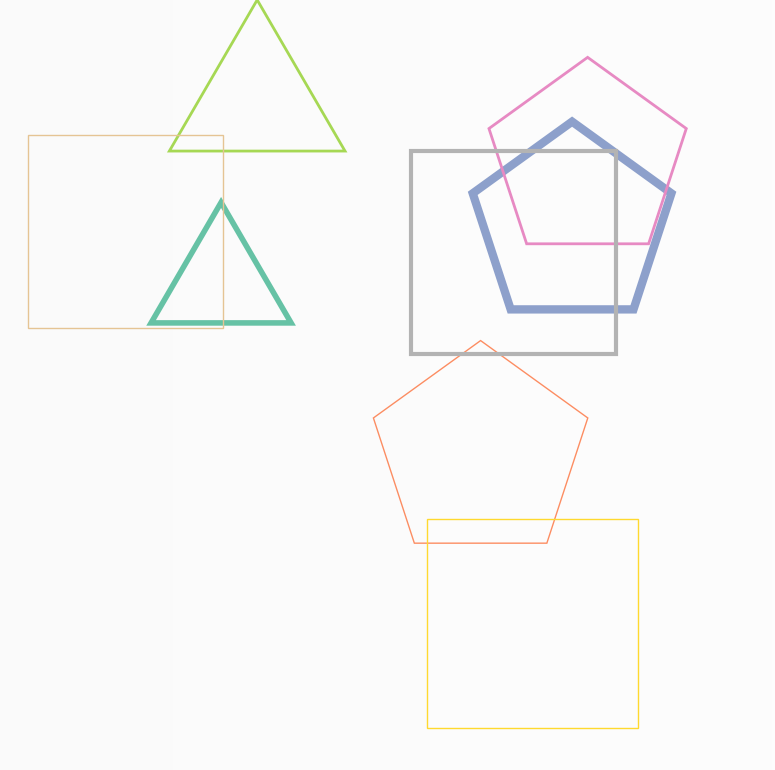[{"shape": "triangle", "thickness": 2, "radius": 0.52, "center": [0.285, 0.633]}, {"shape": "pentagon", "thickness": 0.5, "radius": 0.73, "center": [0.62, 0.412]}, {"shape": "pentagon", "thickness": 3, "radius": 0.67, "center": [0.738, 0.707]}, {"shape": "pentagon", "thickness": 1, "radius": 0.67, "center": [0.758, 0.792]}, {"shape": "triangle", "thickness": 1, "radius": 0.65, "center": [0.332, 0.869]}, {"shape": "square", "thickness": 0.5, "radius": 0.68, "center": [0.687, 0.191]}, {"shape": "square", "thickness": 0.5, "radius": 0.63, "center": [0.162, 0.7]}, {"shape": "square", "thickness": 1.5, "radius": 0.66, "center": [0.663, 0.672]}]